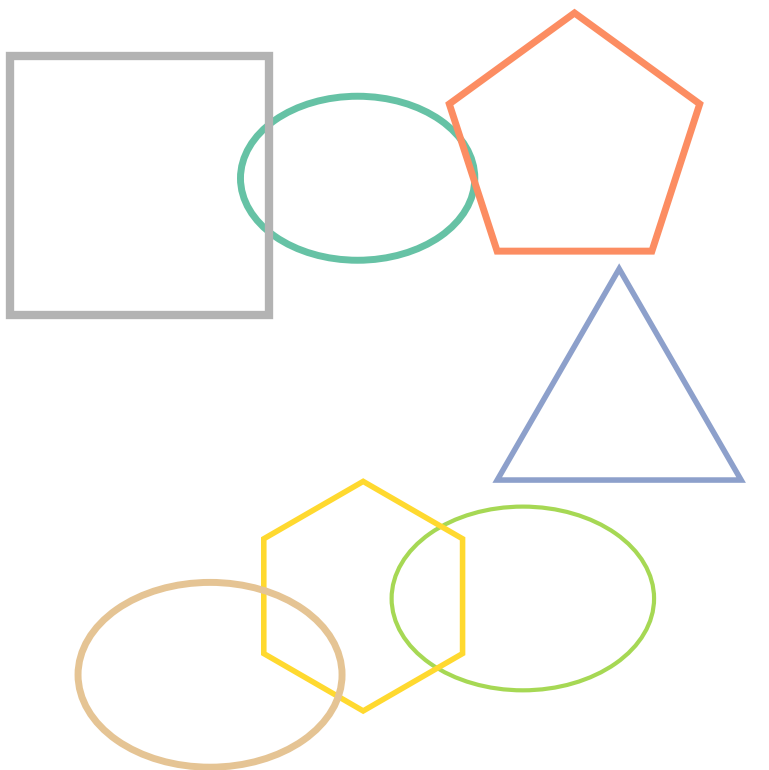[{"shape": "oval", "thickness": 2.5, "radius": 0.76, "center": [0.464, 0.769]}, {"shape": "pentagon", "thickness": 2.5, "radius": 0.85, "center": [0.746, 0.812]}, {"shape": "triangle", "thickness": 2, "radius": 0.91, "center": [0.804, 0.468]}, {"shape": "oval", "thickness": 1.5, "radius": 0.85, "center": [0.679, 0.223]}, {"shape": "hexagon", "thickness": 2, "radius": 0.75, "center": [0.472, 0.226]}, {"shape": "oval", "thickness": 2.5, "radius": 0.86, "center": [0.273, 0.124]}, {"shape": "square", "thickness": 3, "radius": 0.84, "center": [0.181, 0.759]}]